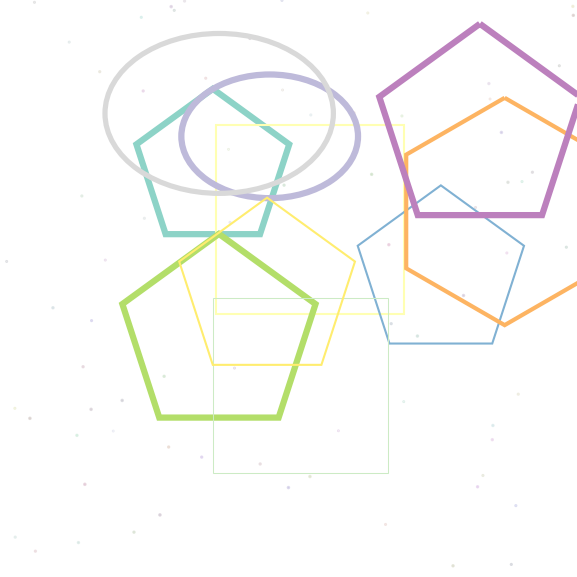[{"shape": "pentagon", "thickness": 3, "radius": 0.7, "center": [0.369, 0.706]}, {"shape": "square", "thickness": 1, "radius": 0.82, "center": [0.537, 0.619]}, {"shape": "oval", "thickness": 3, "radius": 0.76, "center": [0.467, 0.763]}, {"shape": "pentagon", "thickness": 1, "radius": 0.76, "center": [0.763, 0.527]}, {"shape": "hexagon", "thickness": 2, "radius": 0.98, "center": [0.874, 0.633]}, {"shape": "pentagon", "thickness": 3, "radius": 0.88, "center": [0.379, 0.418]}, {"shape": "oval", "thickness": 2.5, "radius": 0.99, "center": [0.38, 0.803]}, {"shape": "pentagon", "thickness": 3, "radius": 0.92, "center": [0.831, 0.775]}, {"shape": "square", "thickness": 0.5, "radius": 0.76, "center": [0.521, 0.332]}, {"shape": "pentagon", "thickness": 1, "radius": 0.8, "center": [0.462, 0.497]}]